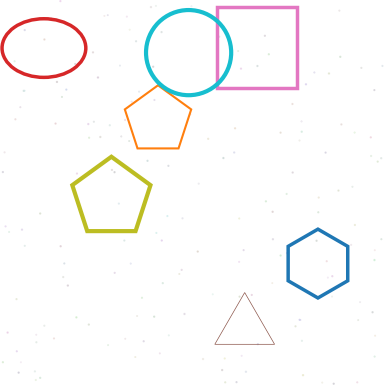[{"shape": "hexagon", "thickness": 2.5, "radius": 0.45, "center": [0.826, 0.315]}, {"shape": "pentagon", "thickness": 1.5, "radius": 0.45, "center": [0.41, 0.688]}, {"shape": "oval", "thickness": 2.5, "radius": 0.54, "center": [0.114, 0.875]}, {"shape": "triangle", "thickness": 0.5, "radius": 0.45, "center": [0.636, 0.151]}, {"shape": "square", "thickness": 2.5, "radius": 0.52, "center": [0.668, 0.876]}, {"shape": "pentagon", "thickness": 3, "radius": 0.53, "center": [0.289, 0.486]}, {"shape": "circle", "thickness": 3, "radius": 0.55, "center": [0.49, 0.863]}]